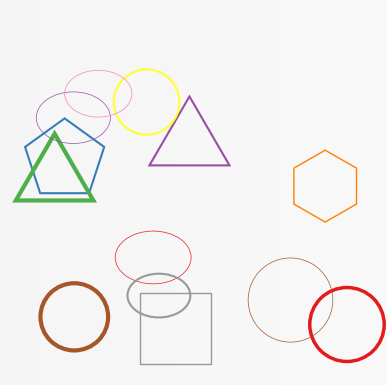[{"shape": "circle", "thickness": 2.5, "radius": 0.48, "center": [0.895, 0.157]}, {"shape": "oval", "thickness": 0.5, "radius": 0.49, "center": [0.395, 0.331]}, {"shape": "pentagon", "thickness": 1.5, "radius": 0.54, "center": [0.167, 0.585]}, {"shape": "triangle", "thickness": 3, "radius": 0.58, "center": [0.141, 0.537]}, {"shape": "oval", "thickness": 0.5, "radius": 0.48, "center": [0.189, 0.694]}, {"shape": "triangle", "thickness": 1.5, "radius": 0.6, "center": [0.489, 0.63]}, {"shape": "hexagon", "thickness": 1, "radius": 0.47, "center": [0.839, 0.517]}, {"shape": "circle", "thickness": 1.5, "radius": 0.42, "center": [0.378, 0.735]}, {"shape": "circle", "thickness": 0.5, "radius": 0.55, "center": [0.75, 0.221]}, {"shape": "circle", "thickness": 3, "radius": 0.44, "center": [0.192, 0.177]}, {"shape": "oval", "thickness": 0.5, "radius": 0.43, "center": [0.254, 0.757]}, {"shape": "square", "thickness": 1, "radius": 0.46, "center": [0.454, 0.146]}, {"shape": "oval", "thickness": 1.5, "radius": 0.41, "center": [0.41, 0.232]}]